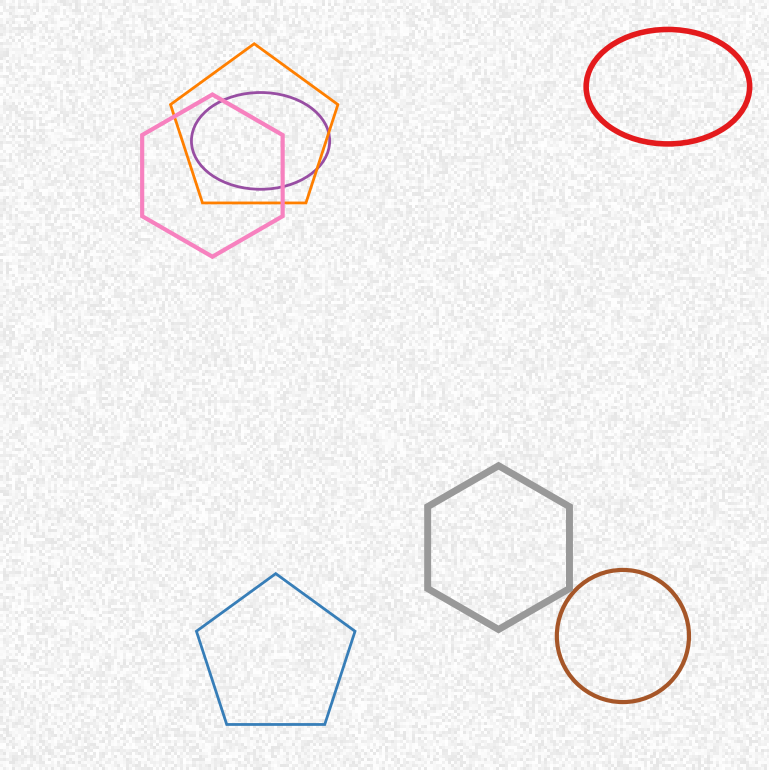[{"shape": "oval", "thickness": 2, "radius": 0.53, "center": [0.867, 0.887]}, {"shape": "pentagon", "thickness": 1, "radius": 0.54, "center": [0.358, 0.147]}, {"shape": "oval", "thickness": 1, "radius": 0.45, "center": [0.338, 0.817]}, {"shape": "pentagon", "thickness": 1, "radius": 0.57, "center": [0.33, 0.829]}, {"shape": "circle", "thickness": 1.5, "radius": 0.43, "center": [0.809, 0.174]}, {"shape": "hexagon", "thickness": 1.5, "radius": 0.53, "center": [0.276, 0.772]}, {"shape": "hexagon", "thickness": 2.5, "radius": 0.53, "center": [0.647, 0.289]}]